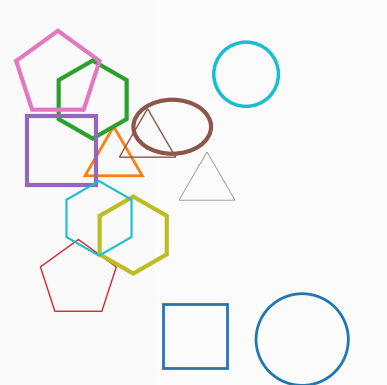[{"shape": "square", "thickness": 2, "radius": 0.42, "center": [0.503, 0.128]}, {"shape": "circle", "thickness": 2, "radius": 0.6, "center": [0.78, 0.118]}, {"shape": "triangle", "thickness": 2, "radius": 0.43, "center": [0.293, 0.586]}, {"shape": "hexagon", "thickness": 3, "radius": 0.51, "center": [0.239, 0.741]}, {"shape": "pentagon", "thickness": 1, "radius": 0.52, "center": [0.202, 0.275]}, {"shape": "square", "thickness": 3, "radius": 0.45, "center": [0.159, 0.609]}, {"shape": "triangle", "thickness": 1, "radius": 0.42, "center": [0.381, 0.634]}, {"shape": "oval", "thickness": 3, "radius": 0.5, "center": [0.444, 0.671]}, {"shape": "pentagon", "thickness": 3, "radius": 0.57, "center": [0.149, 0.807]}, {"shape": "triangle", "thickness": 0.5, "radius": 0.42, "center": [0.534, 0.522]}, {"shape": "hexagon", "thickness": 3, "radius": 0.5, "center": [0.344, 0.389]}, {"shape": "hexagon", "thickness": 1.5, "radius": 0.48, "center": [0.255, 0.433]}, {"shape": "circle", "thickness": 2.5, "radius": 0.42, "center": [0.635, 0.807]}]